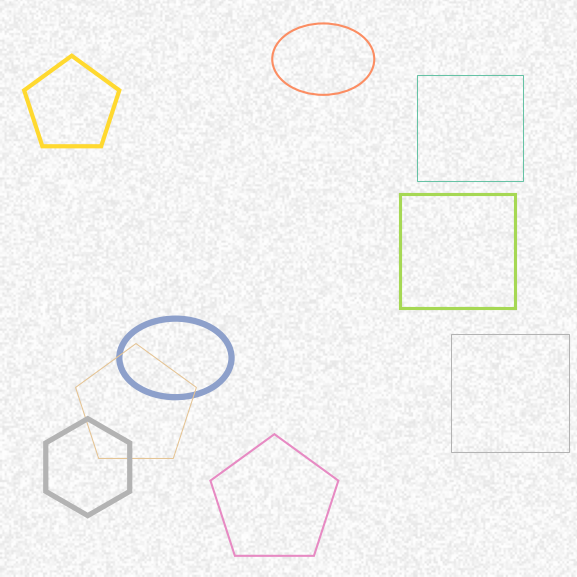[{"shape": "square", "thickness": 0.5, "radius": 0.46, "center": [0.814, 0.777]}, {"shape": "oval", "thickness": 1, "radius": 0.44, "center": [0.56, 0.897]}, {"shape": "oval", "thickness": 3, "radius": 0.49, "center": [0.304, 0.379]}, {"shape": "pentagon", "thickness": 1, "radius": 0.58, "center": [0.475, 0.131]}, {"shape": "square", "thickness": 1.5, "radius": 0.5, "center": [0.792, 0.564]}, {"shape": "pentagon", "thickness": 2, "radius": 0.43, "center": [0.124, 0.816]}, {"shape": "pentagon", "thickness": 0.5, "radius": 0.55, "center": [0.235, 0.294]}, {"shape": "hexagon", "thickness": 2.5, "radius": 0.42, "center": [0.152, 0.19]}, {"shape": "square", "thickness": 0.5, "radius": 0.51, "center": [0.883, 0.318]}]